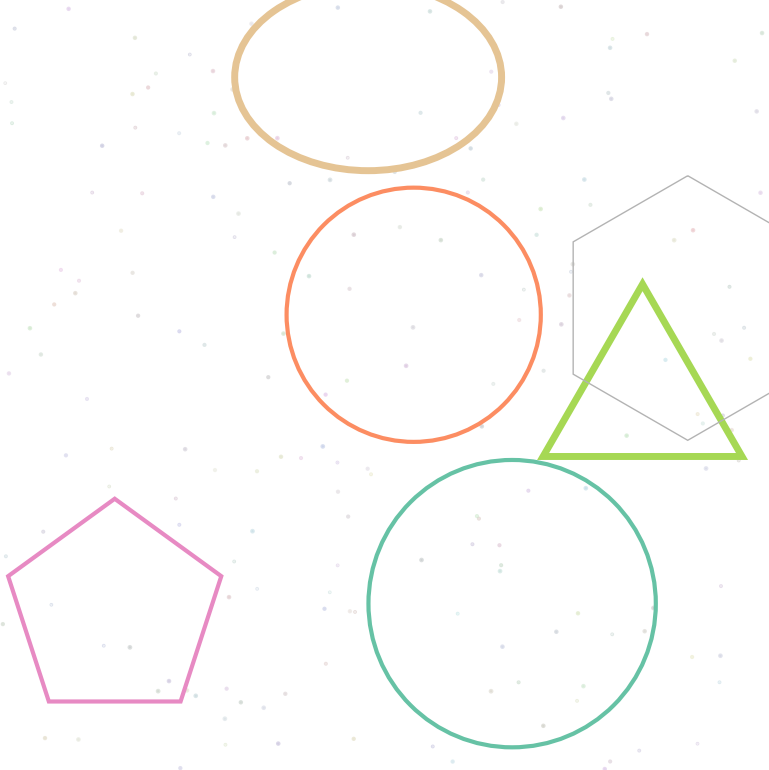[{"shape": "circle", "thickness": 1.5, "radius": 0.93, "center": [0.665, 0.216]}, {"shape": "circle", "thickness": 1.5, "radius": 0.83, "center": [0.537, 0.591]}, {"shape": "pentagon", "thickness": 1.5, "radius": 0.73, "center": [0.149, 0.207]}, {"shape": "triangle", "thickness": 2.5, "radius": 0.75, "center": [0.834, 0.482]}, {"shape": "oval", "thickness": 2.5, "radius": 0.87, "center": [0.478, 0.9]}, {"shape": "hexagon", "thickness": 0.5, "radius": 0.86, "center": [0.893, 0.6]}]